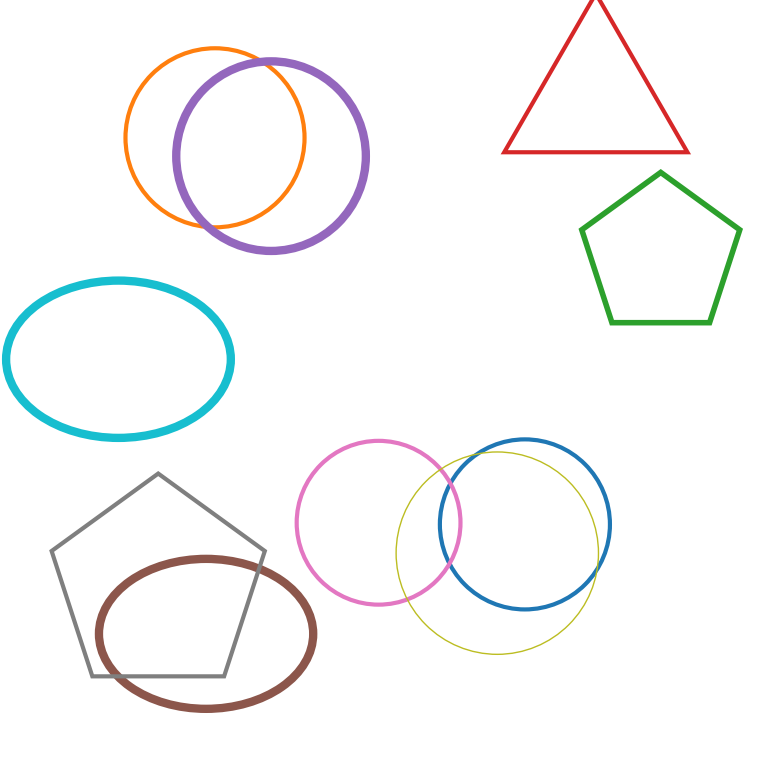[{"shape": "circle", "thickness": 1.5, "radius": 0.55, "center": [0.682, 0.319]}, {"shape": "circle", "thickness": 1.5, "radius": 0.58, "center": [0.279, 0.821]}, {"shape": "pentagon", "thickness": 2, "radius": 0.54, "center": [0.858, 0.668]}, {"shape": "triangle", "thickness": 1.5, "radius": 0.69, "center": [0.774, 0.871]}, {"shape": "circle", "thickness": 3, "radius": 0.62, "center": [0.352, 0.797]}, {"shape": "oval", "thickness": 3, "radius": 0.7, "center": [0.268, 0.177]}, {"shape": "circle", "thickness": 1.5, "radius": 0.53, "center": [0.492, 0.321]}, {"shape": "pentagon", "thickness": 1.5, "radius": 0.73, "center": [0.205, 0.239]}, {"shape": "circle", "thickness": 0.5, "radius": 0.66, "center": [0.646, 0.282]}, {"shape": "oval", "thickness": 3, "radius": 0.73, "center": [0.154, 0.533]}]